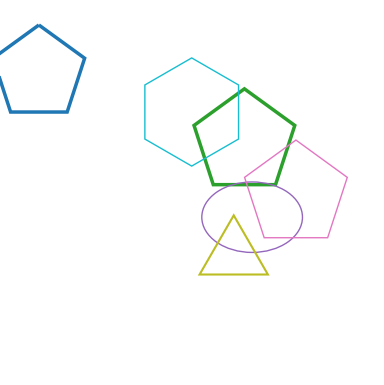[{"shape": "pentagon", "thickness": 2.5, "radius": 0.62, "center": [0.101, 0.81]}, {"shape": "pentagon", "thickness": 2.5, "radius": 0.69, "center": [0.635, 0.632]}, {"shape": "oval", "thickness": 1, "radius": 0.65, "center": [0.655, 0.436]}, {"shape": "pentagon", "thickness": 1, "radius": 0.7, "center": [0.769, 0.496]}, {"shape": "triangle", "thickness": 1.5, "radius": 0.51, "center": [0.607, 0.338]}, {"shape": "hexagon", "thickness": 1, "radius": 0.7, "center": [0.498, 0.709]}]